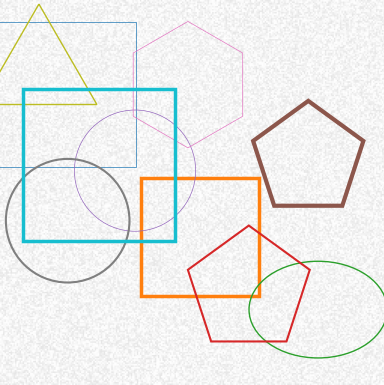[{"shape": "square", "thickness": 0.5, "radius": 0.94, "center": [0.164, 0.754]}, {"shape": "square", "thickness": 2.5, "radius": 0.77, "center": [0.52, 0.384]}, {"shape": "oval", "thickness": 1, "radius": 0.9, "center": [0.826, 0.196]}, {"shape": "pentagon", "thickness": 1.5, "radius": 0.83, "center": [0.646, 0.248]}, {"shape": "circle", "thickness": 0.5, "radius": 0.79, "center": [0.351, 0.557]}, {"shape": "pentagon", "thickness": 3, "radius": 0.75, "center": [0.801, 0.587]}, {"shape": "hexagon", "thickness": 0.5, "radius": 0.82, "center": [0.488, 0.78]}, {"shape": "circle", "thickness": 1.5, "radius": 0.8, "center": [0.176, 0.427]}, {"shape": "triangle", "thickness": 1, "radius": 0.87, "center": [0.101, 0.816]}, {"shape": "square", "thickness": 2.5, "radius": 0.99, "center": [0.257, 0.572]}]